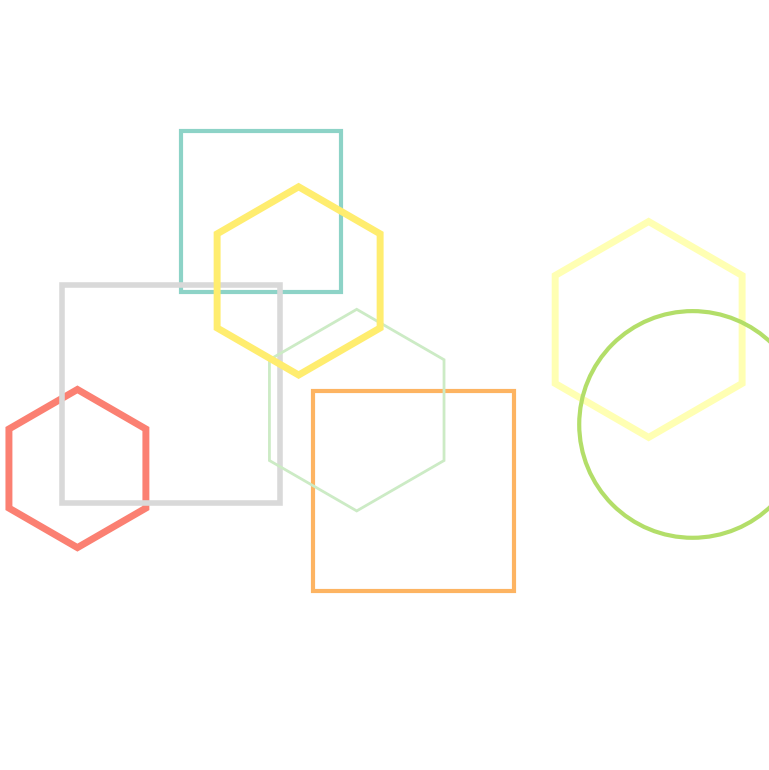[{"shape": "square", "thickness": 1.5, "radius": 0.52, "center": [0.339, 0.725]}, {"shape": "hexagon", "thickness": 2.5, "radius": 0.7, "center": [0.842, 0.572]}, {"shape": "hexagon", "thickness": 2.5, "radius": 0.51, "center": [0.101, 0.392]}, {"shape": "square", "thickness": 1.5, "radius": 0.65, "center": [0.537, 0.362]}, {"shape": "circle", "thickness": 1.5, "radius": 0.74, "center": [0.899, 0.449]}, {"shape": "square", "thickness": 2, "radius": 0.71, "center": [0.222, 0.489]}, {"shape": "hexagon", "thickness": 1, "radius": 0.65, "center": [0.463, 0.467]}, {"shape": "hexagon", "thickness": 2.5, "radius": 0.61, "center": [0.388, 0.635]}]